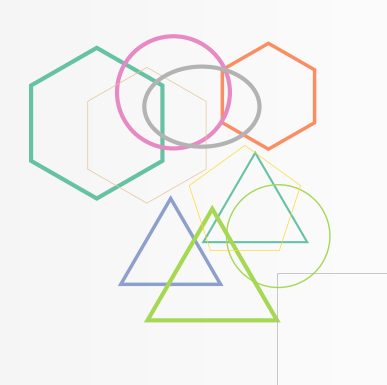[{"shape": "hexagon", "thickness": 3, "radius": 0.98, "center": [0.25, 0.68]}, {"shape": "triangle", "thickness": 1.5, "radius": 0.77, "center": [0.659, 0.448]}, {"shape": "hexagon", "thickness": 2.5, "radius": 0.69, "center": [0.693, 0.75]}, {"shape": "triangle", "thickness": 2.5, "radius": 0.74, "center": [0.44, 0.336]}, {"shape": "circle", "thickness": 3, "radius": 0.73, "center": [0.448, 0.76]}, {"shape": "circle", "thickness": 1, "radius": 0.67, "center": [0.718, 0.387]}, {"shape": "triangle", "thickness": 3, "radius": 0.97, "center": [0.548, 0.264]}, {"shape": "pentagon", "thickness": 0.5, "radius": 0.76, "center": [0.632, 0.471]}, {"shape": "hexagon", "thickness": 0.5, "radius": 0.88, "center": [0.379, 0.649]}, {"shape": "oval", "thickness": 3, "radius": 0.74, "center": [0.521, 0.723]}, {"shape": "square", "thickness": 0.5, "radius": 0.79, "center": [0.873, 0.133]}]